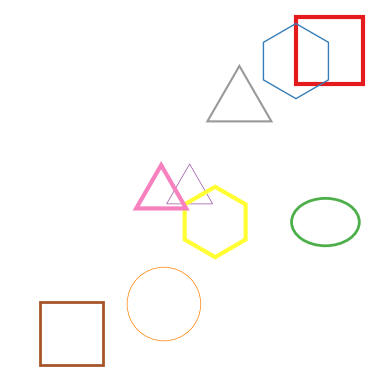[{"shape": "square", "thickness": 3, "radius": 0.44, "center": [0.857, 0.869]}, {"shape": "hexagon", "thickness": 1, "radius": 0.49, "center": [0.769, 0.841]}, {"shape": "oval", "thickness": 2, "radius": 0.44, "center": [0.845, 0.423]}, {"shape": "triangle", "thickness": 0.5, "radius": 0.35, "center": [0.492, 0.505]}, {"shape": "circle", "thickness": 0.5, "radius": 0.48, "center": [0.426, 0.21]}, {"shape": "hexagon", "thickness": 3, "radius": 0.46, "center": [0.559, 0.423]}, {"shape": "square", "thickness": 2, "radius": 0.41, "center": [0.186, 0.134]}, {"shape": "triangle", "thickness": 3, "radius": 0.37, "center": [0.419, 0.496]}, {"shape": "triangle", "thickness": 1.5, "radius": 0.48, "center": [0.622, 0.733]}]